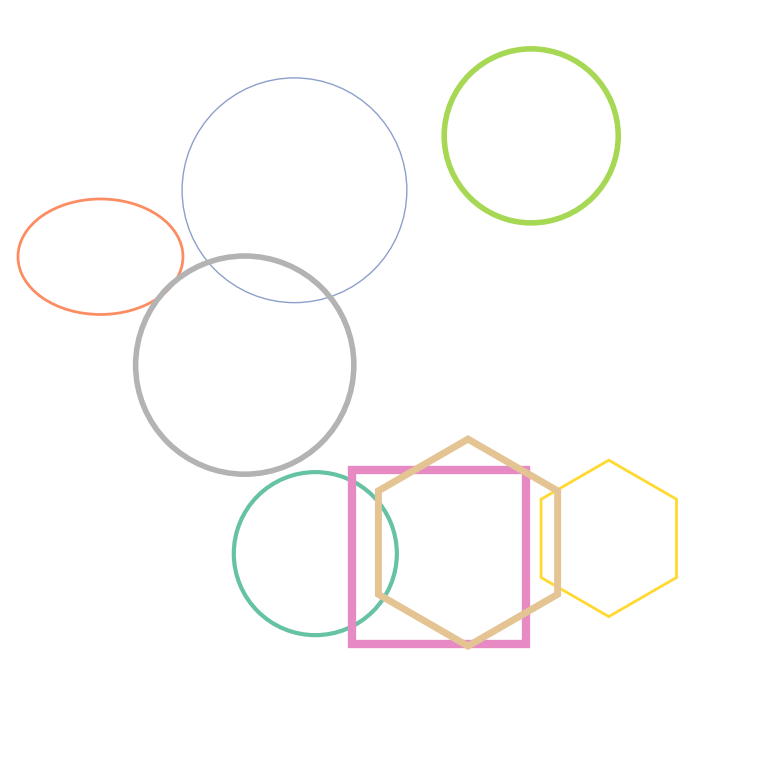[{"shape": "circle", "thickness": 1.5, "radius": 0.53, "center": [0.41, 0.281]}, {"shape": "oval", "thickness": 1, "radius": 0.54, "center": [0.13, 0.667]}, {"shape": "circle", "thickness": 0.5, "radius": 0.73, "center": [0.382, 0.753]}, {"shape": "square", "thickness": 3, "radius": 0.57, "center": [0.57, 0.277]}, {"shape": "circle", "thickness": 2, "radius": 0.57, "center": [0.69, 0.824]}, {"shape": "hexagon", "thickness": 1, "radius": 0.51, "center": [0.791, 0.301]}, {"shape": "hexagon", "thickness": 2.5, "radius": 0.67, "center": [0.608, 0.295]}, {"shape": "circle", "thickness": 2, "radius": 0.71, "center": [0.318, 0.526]}]